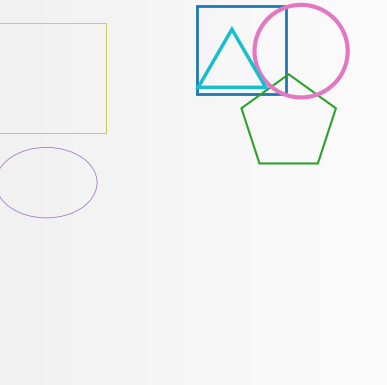[{"shape": "square", "thickness": 2, "radius": 0.57, "center": [0.623, 0.871]}, {"shape": "pentagon", "thickness": 1.5, "radius": 0.64, "center": [0.745, 0.679]}, {"shape": "oval", "thickness": 0.5, "radius": 0.65, "center": [0.12, 0.526]}, {"shape": "circle", "thickness": 3, "radius": 0.6, "center": [0.777, 0.867]}, {"shape": "square", "thickness": 0.5, "radius": 0.72, "center": [0.13, 0.797]}, {"shape": "triangle", "thickness": 2.5, "radius": 0.5, "center": [0.598, 0.823]}]